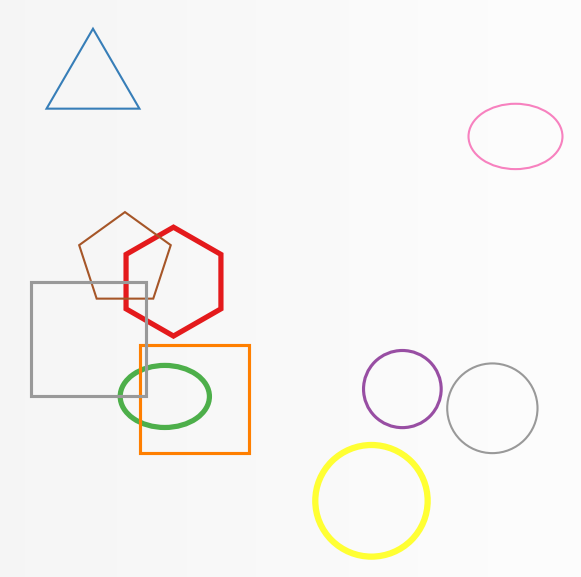[{"shape": "hexagon", "thickness": 2.5, "radius": 0.47, "center": [0.298, 0.511]}, {"shape": "triangle", "thickness": 1, "radius": 0.46, "center": [0.16, 0.857]}, {"shape": "oval", "thickness": 2.5, "radius": 0.38, "center": [0.284, 0.313]}, {"shape": "circle", "thickness": 1.5, "radius": 0.33, "center": [0.692, 0.325]}, {"shape": "square", "thickness": 1.5, "radius": 0.47, "center": [0.334, 0.308]}, {"shape": "circle", "thickness": 3, "radius": 0.48, "center": [0.639, 0.132]}, {"shape": "pentagon", "thickness": 1, "radius": 0.41, "center": [0.215, 0.549]}, {"shape": "oval", "thickness": 1, "radius": 0.4, "center": [0.887, 0.763]}, {"shape": "circle", "thickness": 1, "radius": 0.39, "center": [0.847, 0.292]}, {"shape": "square", "thickness": 1.5, "radius": 0.49, "center": [0.152, 0.412]}]